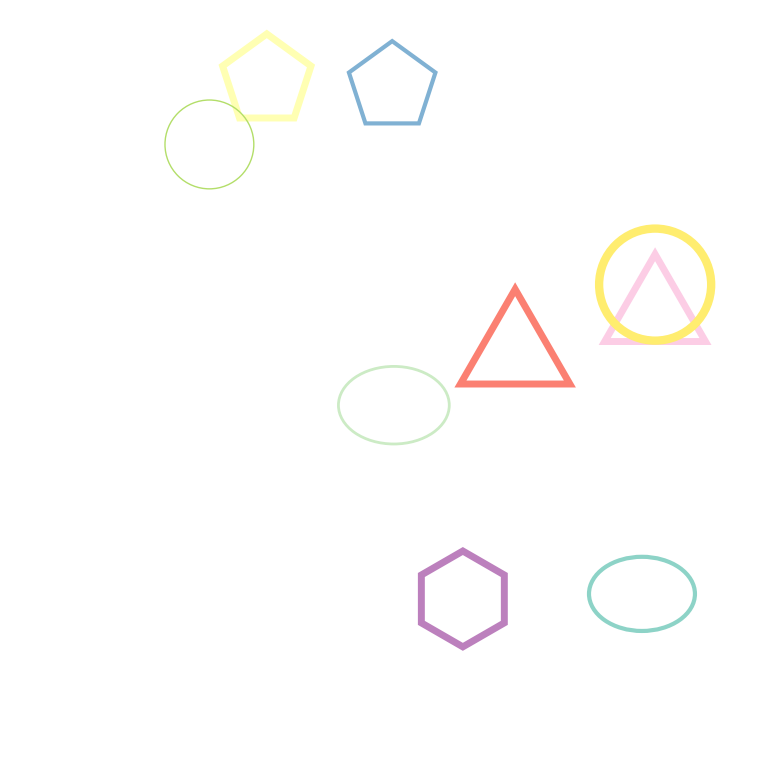[{"shape": "oval", "thickness": 1.5, "radius": 0.34, "center": [0.834, 0.229]}, {"shape": "pentagon", "thickness": 2.5, "radius": 0.3, "center": [0.346, 0.896]}, {"shape": "triangle", "thickness": 2.5, "radius": 0.41, "center": [0.669, 0.542]}, {"shape": "pentagon", "thickness": 1.5, "radius": 0.3, "center": [0.509, 0.888]}, {"shape": "circle", "thickness": 0.5, "radius": 0.29, "center": [0.272, 0.812]}, {"shape": "triangle", "thickness": 2.5, "radius": 0.38, "center": [0.851, 0.594]}, {"shape": "hexagon", "thickness": 2.5, "radius": 0.31, "center": [0.601, 0.222]}, {"shape": "oval", "thickness": 1, "radius": 0.36, "center": [0.511, 0.474]}, {"shape": "circle", "thickness": 3, "radius": 0.36, "center": [0.851, 0.63]}]